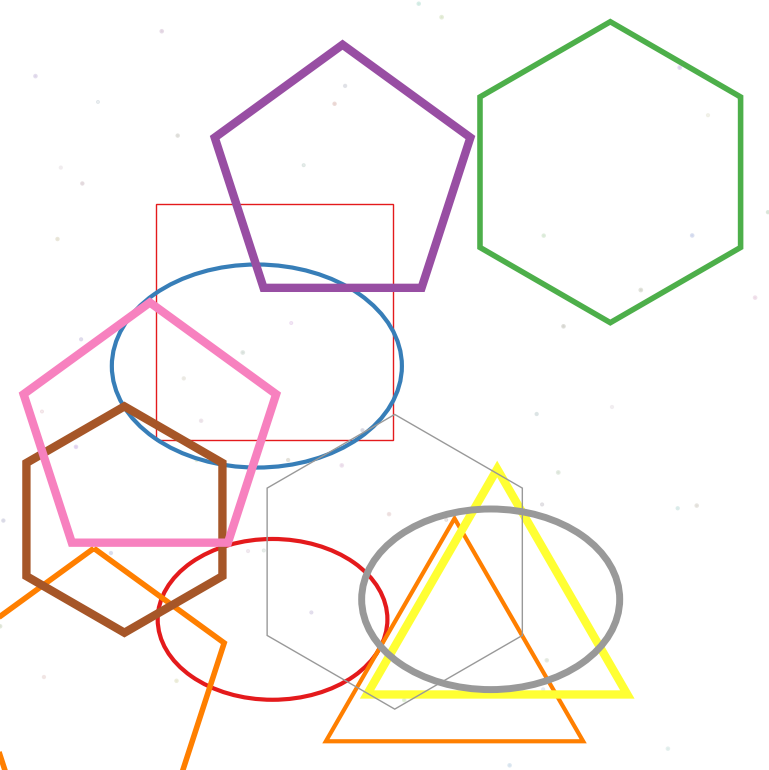[{"shape": "oval", "thickness": 1.5, "radius": 0.75, "center": [0.354, 0.196]}, {"shape": "square", "thickness": 0.5, "radius": 0.77, "center": [0.357, 0.581]}, {"shape": "oval", "thickness": 1.5, "radius": 0.94, "center": [0.334, 0.525]}, {"shape": "hexagon", "thickness": 2, "radius": 0.98, "center": [0.793, 0.776]}, {"shape": "pentagon", "thickness": 3, "radius": 0.87, "center": [0.445, 0.767]}, {"shape": "triangle", "thickness": 1.5, "radius": 0.96, "center": [0.59, 0.134]}, {"shape": "pentagon", "thickness": 2, "radius": 0.89, "center": [0.122, 0.11]}, {"shape": "triangle", "thickness": 3, "radius": 0.98, "center": [0.646, 0.196]}, {"shape": "hexagon", "thickness": 3, "radius": 0.73, "center": [0.162, 0.325]}, {"shape": "pentagon", "thickness": 3, "radius": 0.86, "center": [0.195, 0.435]}, {"shape": "oval", "thickness": 2.5, "radius": 0.84, "center": [0.637, 0.222]}, {"shape": "hexagon", "thickness": 0.5, "radius": 0.96, "center": [0.513, 0.27]}]